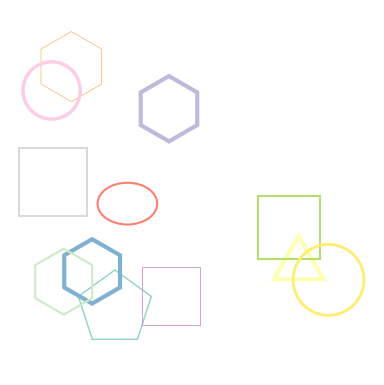[{"shape": "pentagon", "thickness": 1, "radius": 0.5, "center": [0.298, 0.199]}, {"shape": "triangle", "thickness": 3, "radius": 0.37, "center": [0.776, 0.312]}, {"shape": "hexagon", "thickness": 3, "radius": 0.42, "center": [0.439, 0.718]}, {"shape": "oval", "thickness": 1.5, "radius": 0.39, "center": [0.331, 0.471]}, {"shape": "hexagon", "thickness": 3, "radius": 0.42, "center": [0.239, 0.295]}, {"shape": "hexagon", "thickness": 0.5, "radius": 0.45, "center": [0.185, 0.827]}, {"shape": "square", "thickness": 1.5, "radius": 0.4, "center": [0.751, 0.409]}, {"shape": "circle", "thickness": 2.5, "radius": 0.37, "center": [0.134, 0.765]}, {"shape": "square", "thickness": 1.5, "radius": 0.44, "center": [0.138, 0.527]}, {"shape": "square", "thickness": 0.5, "radius": 0.37, "center": [0.444, 0.231]}, {"shape": "hexagon", "thickness": 1.5, "radius": 0.43, "center": [0.165, 0.268]}, {"shape": "circle", "thickness": 2, "radius": 0.46, "center": [0.853, 0.273]}]